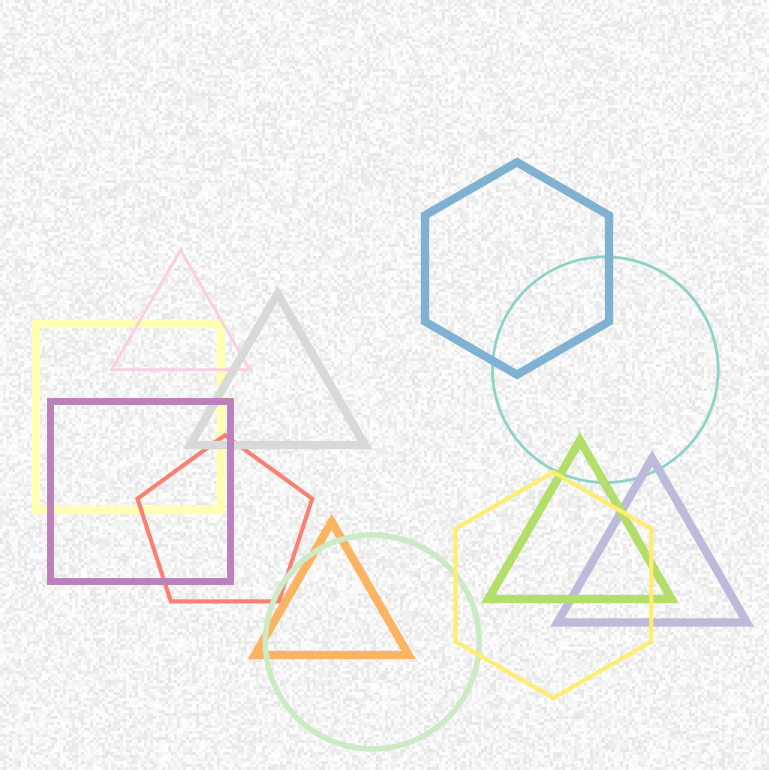[{"shape": "circle", "thickness": 1, "radius": 0.73, "center": [0.786, 0.52]}, {"shape": "square", "thickness": 3, "radius": 0.6, "center": [0.167, 0.458]}, {"shape": "triangle", "thickness": 3, "radius": 0.71, "center": [0.847, 0.263]}, {"shape": "pentagon", "thickness": 1.5, "radius": 0.6, "center": [0.292, 0.315]}, {"shape": "hexagon", "thickness": 3, "radius": 0.69, "center": [0.671, 0.651]}, {"shape": "triangle", "thickness": 3, "radius": 0.58, "center": [0.431, 0.207]}, {"shape": "triangle", "thickness": 3, "radius": 0.69, "center": [0.753, 0.291]}, {"shape": "triangle", "thickness": 1, "radius": 0.52, "center": [0.235, 0.572]}, {"shape": "triangle", "thickness": 3, "radius": 0.66, "center": [0.361, 0.488]}, {"shape": "square", "thickness": 2.5, "radius": 0.58, "center": [0.182, 0.362]}, {"shape": "circle", "thickness": 2, "radius": 0.69, "center": [0.484, 0.166]}, {"shape": "hexagon", "thickness": 1.5, "radius": 0.73, "center": [0.719, 0.24]}]